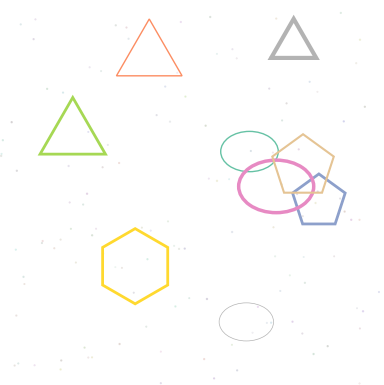[{"shape": "oval", "thickness": 1, "radius": 0.37, "center": [0.648, 0.606]}, {"shape": "triangle", "thickness": 1, "radius": 0.49, "center": [0.388, 0.852]}, {"shape": "pentagon", "thickness": 2, "radius": 0.36, "center": [0.828, 0.476]}, {"shape": "oval", "thickness": 2.5, "radius": 0.49, "center": [0.717, 0.516]}, {"shape": "triangle", "thickness": 2, "radius": 0.49, "center": [0.189, 0.649]}, {"shape": "hexagon", "thickness": 2, "radius": 0.49, "center": [0.351, 0.308]}, {"shape": "pentagon", "thickness": 1.5, "radius": 0.42, "center": [0.787, 0.567]}, {"shape": "oval", "thickness": 0.5, "radius": 0.35, "center": [0.64, 0.164]}, {"shape": "triangle", "thickness": 3, "radius": 0.34, "center": [0.763, 0.883]}]